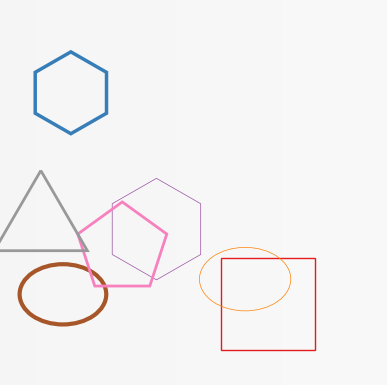[{"shape": "square", "thickness": 1, "radius": 0.6, "center": [0.692, 0.21]}, {"shape": "hexagon", "thickness": 2.5, "radius": 0.53, "center": [0.183, 0.759]}, {"shape": "hexagon", "thickness": 0.5, "radius": 0.66, "center": [0.404, 0.405]}, {"shape": "oval", "thickness": 0.5, "radius": 0.59, "center": [0.633, 0.275]}, {"shape": "oval", "thickness": 3, "radius": 0.56, "center": [0.162, 0.236]}, {"shape": "pentagon", "thickness": 2, "radius": 0.6, "center": [0.316, 0.355]}, {"shape": "triangle", "thickness": 2, "radius": 0.69, "center": [0.105, 0.418]}]